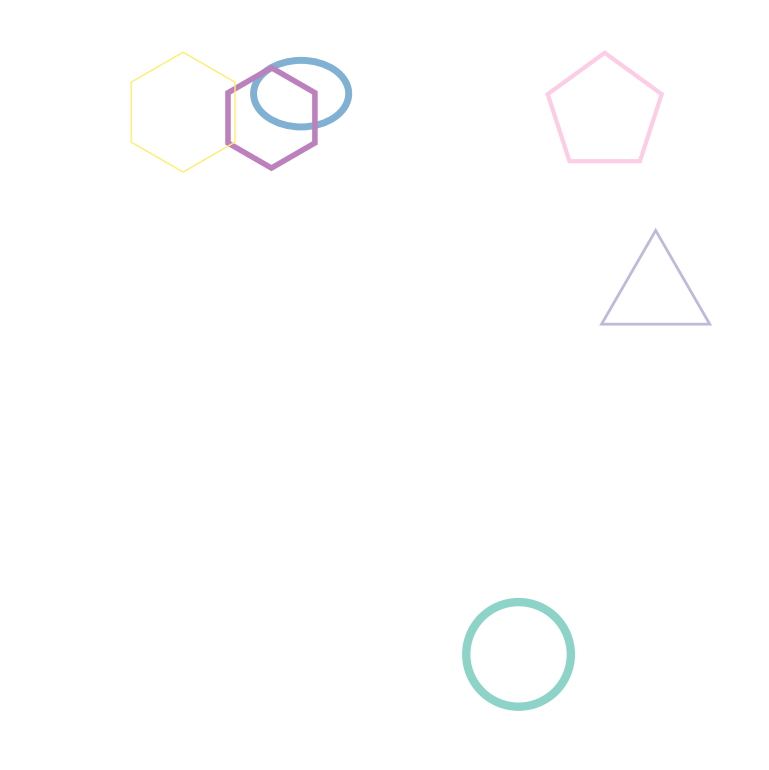[{"shape": "circle", "thickness": 3, "radius": 0.34, "center": [0.673, 0.15]}, {"shape": "triangle", "thickness": 1, "radius": 0.41, "center": [0.852, 0.62]}, {"shape": "oval", "thickness": 2.5, "radius": 0.31, "center": [0.391, 0.878]}, {"shape": "pentagon", "thickness": 1.5, "radius": 0.39, "center": [0.785, 0.854]}, {"shape": "hexagon", "thickness": 2, "radius": 0.33, "center": [0.353, 0.847]}, {"shape": "hexagon", "thickness": 0.5, "radius": 0.39, "center": [0.238, 0.854]}]